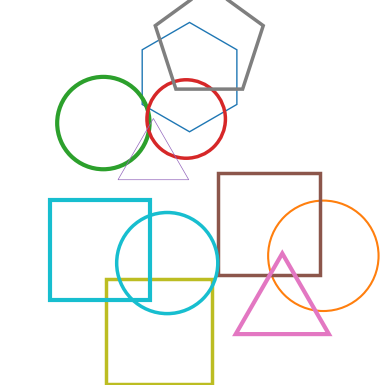[{"shape": "hexagon", "thickness": 1, "radius": 0.71, "center": [0.492, 0.8]}, {"shape": "circle", "thickness": 1.5, "radius": 0.72, "center": [0.84, 0.336]}, {"shape": "circle", "thickness": 3, "radius": 0.6, "center": [0.268, 0.68]}, {"shape": "circle", "thickness": 2.5, "radius": 0.51, "center": [0.484, 0.691]}, {"shape": "triangle", "thickness": 0.5, "radius": 0.53, "center": [0.398, 0.586]}, {"shape": "square", "thickness": 2.5, "radius": 0.66, "center": [0.699, 0.417]}, {"shape": "triangle", "thickness": 3, "radius": 0.7, "center": [0.733, 0.202]}, {"shape": "pentagon", "thickness": 2.5, "radius": 0.74, "center": [0.544, 0.888]}, {"shape": "square", "thickness": 2.5, "radius": 0.69, "center": [0.413, 0.139]}, {"shape": "circle", "thickness": 2.5, "radius": 0.66, "center": [0.434, 0.317]}, {"shape": "square", "thickness": 3, "radius": 0.65, "center": [0.26, 0.351]}]